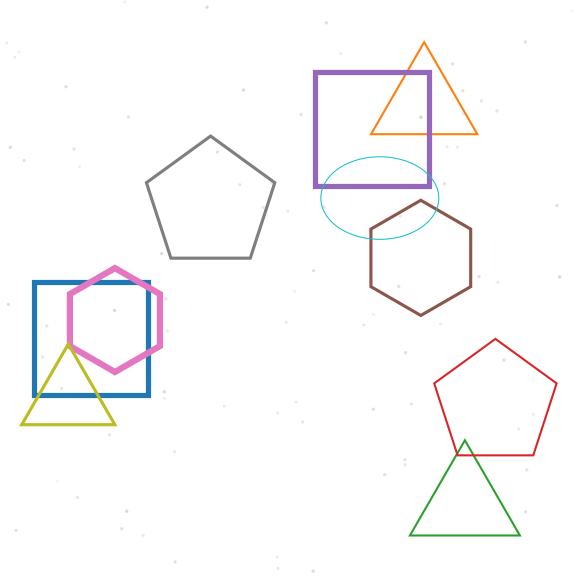[{"shape": "square", "thickness": 2.5, "radius": 0.49, "center": [0.158, 0.413]}, {"shape": "triangle", "thickness": 1, "radius": 0.53, "center": [0.735, 0.82]}, {"shape": "triangle", "thickness": 1, "radius": 0.55, "center": [0.805, 0.127]}, {"shape": "pentagon", "thickness": 1, "radius": 0.56, "center": [0.858, 0.301]}, {"shape": "square", "thickness": 2.5, "radius": 0.49, "center": [0.645, 0.776]}, {"shape": "hexagon", "thickness": 1.5, "radius": 0.5, "center": [0.729, 0.553]}, {"shape": "hexagon", "thickness": 3, "radius": 0.45, "center": [0.199, 0.445]}, {"shape": "pentagon", "thickness": 1.5, "radius": 0.58, "center": [0.365, 0.647]}, {"shape": "triangle", "thickness": 1.5, "radius": 0.47, "center": [0.118, 0.31]}, {"shape": "oval", "thickness": 0.5, "radius": 0.51, "center": [0.658, 0.656]}]